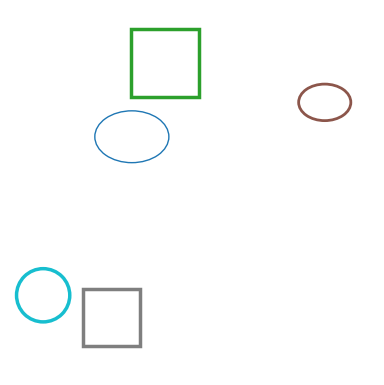[{"shape": "oval", "thickness": 1, "radius": 0.48, "center": [0.342, 0.645]}, {"shape": "square", "thickness": 2.5, "radius": 0.44, "center": [0.429, 0.836]}, {"shape": "oval", "thickness": 2, "radius": 0.34, "center": [0.843, 0.734]}, {"shape": "square", "thickness": 2.5, "radius": 0.37, "center": [0.289, 0.176]}, {"shape": "circle", "thickness": 2.5, "radius": 0.35, "center": [0.112, 0.233]}]